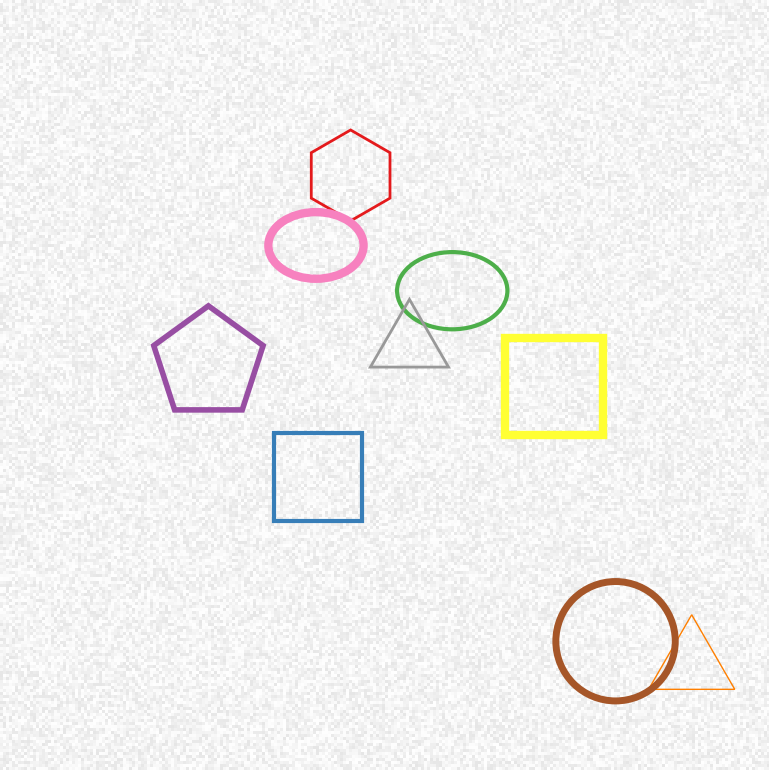[{"shape": "hexagon", "thickness": 1, "radius": 0.3, "center": [0.455, 0.772]}, {"shape": "square", "thickness": 1.5, "radius": 0.29, "center": [0.413, 0.38]}, {"shape": "oval", "thickness": 1.5, "radius": 0.36, "center": [0.587, 0.622]}, {"shape": "pentagon", "thickness": 2, "radius": 0.37, "center": [0.271, 0.528]}, {"shape": "triangle", "thickness": 0.5, "radius": 0.32, "center": [0.898, 0.137]}, {"shape": "square", "thickness": 3, "radius": 0.32, "center": [0.72, 0.498]}, {"shape": "circle", "thickness": 2.5, "radius": 0.39, "center": [0.799, 0.167]}, {"shape": "oval", "thickness": 3, "radius": 0.31, "center": [0.41, 0.681]}, {"shape": "triangle", "thickness": 1, "radius": 0.29, "center": [0.532, 0.553]}]